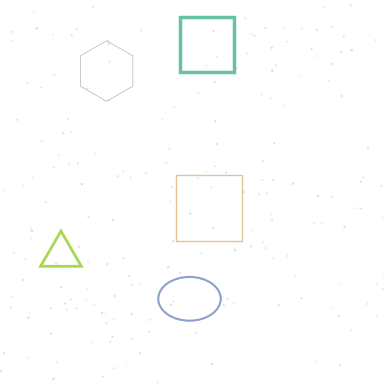[{"shape": "square", "thickness": 2.5, "radius": 0.35, "center": [0.537, 0.884]}, {"shape": "oval", "thickness": 1.5, "radius": 0.41, "center": [0.492, 0.224]}, {"shape": "triangle", "thickness": 2, "radius": 0.31, "center": [0.158, 0.339]}, {"shape": "square", "thickness": 1, "radius": 0.43, "center": [0.543, 0.46]}, {"shape": "hexagon", "thickness": 0.5, "radius": 0.39, "center": [0.277, 0.816]}]